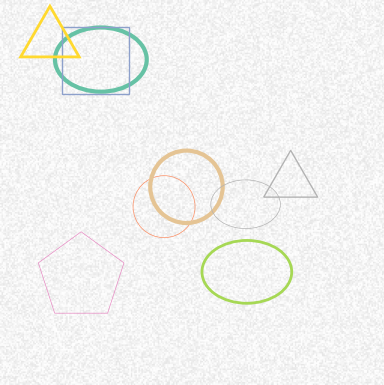[{"shape": "oval", "thickness": 3, "radius": 0.6, "center": [0.262, 0.845]}, {"shape": "circle", "thickness": 0.5, "radius": 0.4, "center": [0.426, 0.463]}, {"shape": "square", "thickness": 1, "radius": 0.43, "center": [0.248, 0.843]}, {"shape": "pentagon", "thickness": 0.5, "radius": 0.58, "center": [0.211, 0.281]}, {"shape": "oval", "thickness": 2, "radius": 0.58, "center": [0.641, 0.294]}, {"shape": "triangle", "thickness": 2, "radius": 0.44, "center": [0.13, 0.896]}, {"shape": "circle", "thickness": 3, "radius": 0.47, "center": [0.484, 0.515]}, {"shape": "oval", "thickness": 0.5, "radius": 0.45, "center": [0.638, 0.47]}, {"shape": "triangle", "thickness": 1, "radius": 0.4, "center": [0.755, 0.528]}]